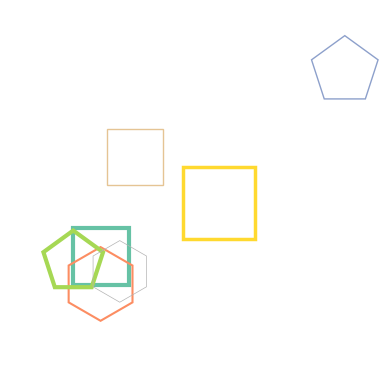[{"shape": "square", "thickness": 3, "radius": 0.37, "center": [0.262, 0.333]}, {"shape": "hexagon", "thickness": 1.5, "radius": 0.48, "center": [0.261, 0.262]}, {"shape": "pentagon", "thickness": 1, "radius": 0.45, "center": [0.896, 0.817]}, {"shape": "pentagon", "thickness": 3, "radius": 0.41, "center": [0.19, 0.32]}, {"shape": "square", "thickness": 2.5, "radius": 0.47, "center": [0.568, 0.473]}, {"shape": "square", "thickness": 1, "radius": 0.37, "center": [0.35, 0.592]}, {"shape": "hexagon", "thickness": 0.5, "radius": 0.4, "center": [0.311, 0.295]}]